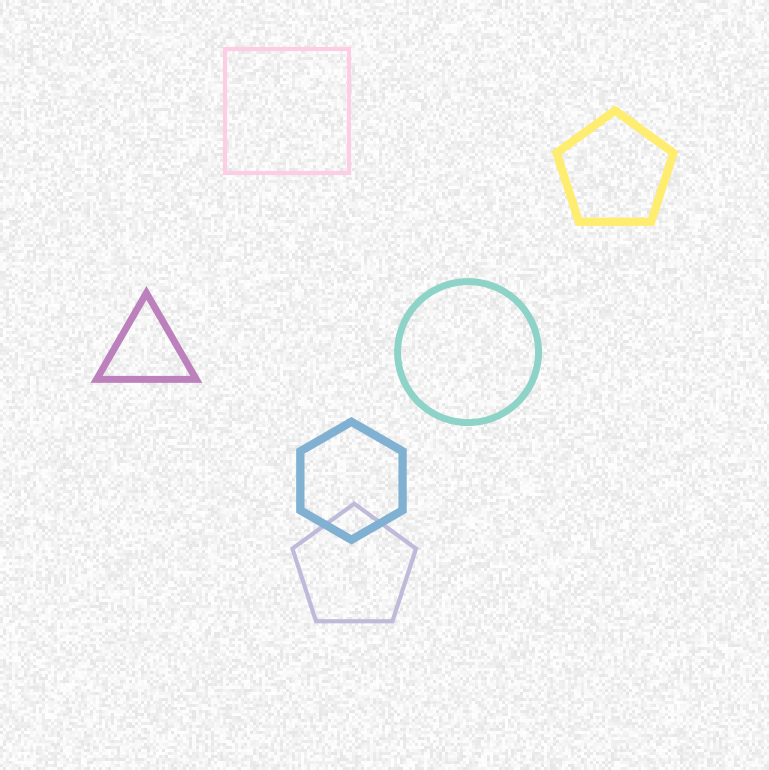[{"shape": "circle", "thickness": 2.5, "radius": 0.46, "center": [0.608, 0.543]}, {"shape": "pentagon", "thickness": 1.5, "radius": 0.42, "center": [0.46, 0.261]}, {"shape": "hexagon", "thickness": 3, "radius": 0.38, "center": [0.456, 0.376]}, {"shape": "square", "thickness": 1.5, "radius": 0.4, "center": [0.373, 0.856]}, {"shape": "triangle", "thickness": 2.5, "radius": 0.37, "center": [0.19, 0.545]}, {"shape": "pentagon", "thickness": 3, "radius": 0.4, "center": [0.799, 0.777]}]